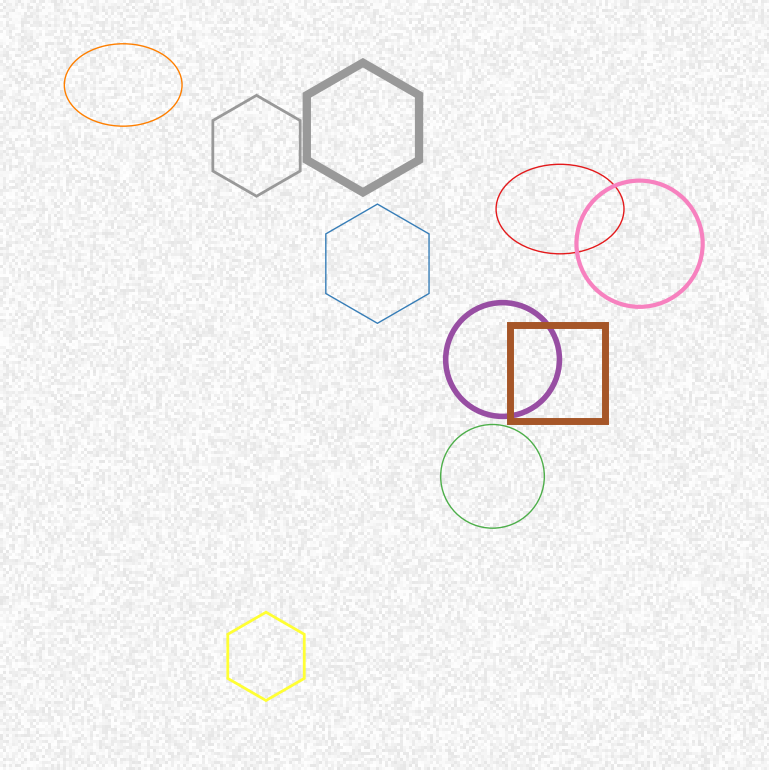[{"shape": "oval", "thickness": 0.5, "radius": 0.42, "center": [0.727, 0.729]}, {"shape": "hexagon", "thickness": 0.5, "radius": 0.39, "center": [0.49, 0.658]}, {"shape": "circle", "thickness": 0.5, "radius": 0.34, "center": [0.64, 0.381]}, {"shape": "circle", "thickness": 2, "radius": 0.37, "center": [0.653, 0.533]}, {"shape": "oval", "thickness": 0.5, "radius": 0.38, "center": [0.16, 0.89]}, {"shape": "hexagon", "thickness": 1, "radius": 0.29, "center": [0.345, 0.148]}, {"shape": "square", "thickness": 2.5, "radius": 0.31, "center": [0.724, 0.515]}, {"shape": "circle", "thickness": 1.5, "radius": 0.41, "center": [0.831, 0.683]}, {"shape": "hexagon", "thickness": 1, "radius": 0.33, "center": [0.333, 0.811]}, {"shape": "hexagon", "thickness": 3, "radius": 0.42, "center": [0.471, 0.834]}]